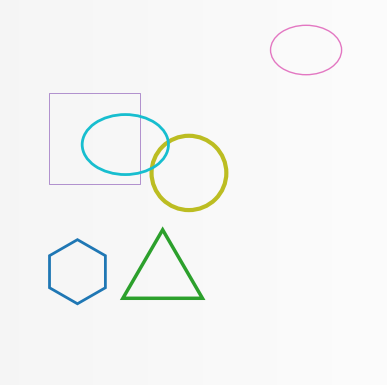[{"shape": "hexagon", "thickness": 2, "radius": 0.42, "center": [0.2, 0.294]}, {"shape": "triangle", "thickness": 2.5, "radius": 0.59, "center": [0.42, 0.285]}, {"shape": "square", "thickness": 0.5, "radius": 0.59, "center": [0.244, 0.64]}, {"shape": "oval", "thickness": 1, "radius": 0.46, "center": [0.79, 0.87]}, {"shape": "circle", "thickness": 3, "radius": 0.48, "center": [0.488, 0.551]}, {"shape": "oval", "thickness": 2, "radius": 0.56, "center": [0.323, 0.625]}]